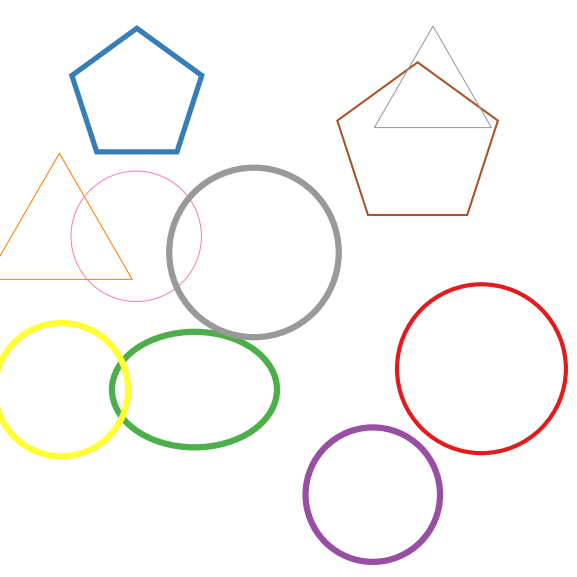[{"shape": "circle", "thickness": 2, "radius": 0.73, "center": [0.834, 0.361]}, {"shape": "pentagon", "thickness": 2.5, "radius": 0.59, "center": [0.237, 0.832]}, {"shape": "oval", "thickness": 3, "radius": 0.71, "center": [0.337, 0.325]}, {"shape": "circle", "thickness": 3, "radius": 0.58, "center": [0.646, 0.143]}, {"shape": "triangle", "thickness": 0.5, "radius": 0.73, "center": [0.103, 0.588]}, {"shape": "circle", "thickness": 3, "radius": 0.58, "center": [0.106, 0.324]}, {"shape": "pentagon", "thickness": 1, "radius": 0.73, "center": [0.723, 0.745]}, {"shape": "circle", "thickness": 0.5, "radius": 0.56, "center": [0.236, 0.59]}, {"shape": "circle", "thickness": 3, "radius": 0.73, "center": [0.44, 0.562]}, {"shape": "triangle", "thickness": 0.5, "radius": 0.59, "center": [0.75, 0.837]}]